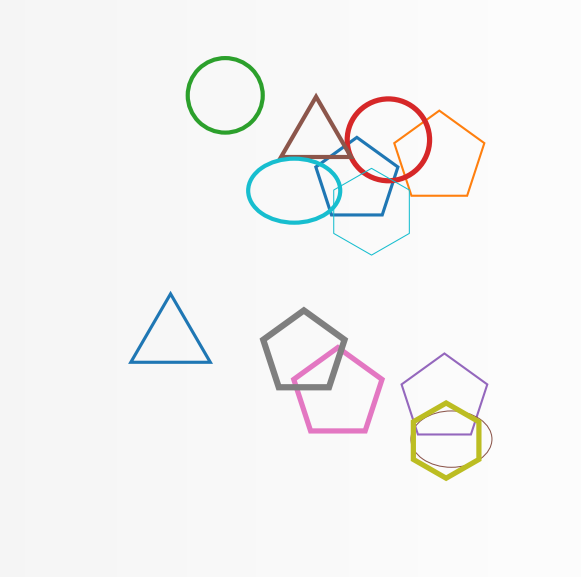[{"shape": "pentagon", "thickness": 1.5, "radius": 0.37, "center": [0.614, 0.687]}, {"shape": "triangle", "thickness": 1.5, "radius": 0.39, "center": [0.293, 0.411]}, {"shape": "pentagon", "thickness": 1, "radius": 0.41, "center": [0.756, 0.726]}, {"shape": "circle", "thickness": 2, "radius": 0.32, "center": [0.388, 0.834]}, {"shape": "circle", "thickness": 2.5, "radius": 0.35, "center": [0.668, 0.757]}, {"shape": "pentagon", "thickness": 1, "radius": 0.39, "center": [0.765, 0.31]}, {"shape": "oval", "thickness": 0.5, "radius": 0.35, "center": [0.777, 0.239]}, {"shape": "triangle", "thickness": 2, "radius": 0.35, "center": [0.544, 0.762]}, {"shape": "pentagon", "thickness": 2.5, "radius": 0.4, "center": [0.581, 0.318]}, {"shape": "pentagon", "thickness": 3, "radius": 0.37, "center": [0.523, 0.388]}, {"shape": "hexagon", "thickness": 2.5, "radius": 0.33, "center": [0.768, 0.236]}, {"shape": "oval", "thickness": 2, "radius": 0.4, "center": [0.506, 0.669]}, {"shape": "hexagon", "thickness": 0.5, "radius": 0.38, "center": [0.639, 0.633]}]